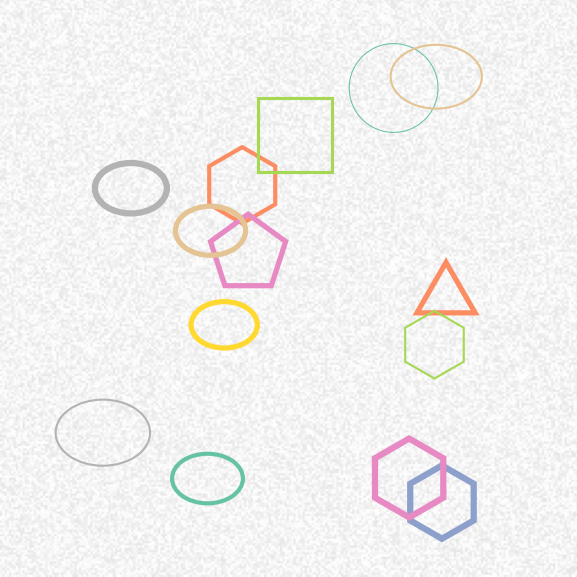[{"shape": "circle", "thickness": 0.5, "radius": 0.38, "center": [0.682, 0.847]}, {"shape": "oval", "thickness": 2, "radius": 0.31, "center": [0.359, 0.171]}, {"shape": "hexagon", "thickness": 2, "radius": 0.33, "center": [0.419, 0.678]}, {"shape": "triangle", "thickness": 2.5, "radius": 0.29, "center": [0.772, 0.487]}, {"shape": "hexagon", "thickness": 3, "radius": 0.32, "center": [0.765, 0.13]}, {"shape": "pentagon", "thickness": 2.5, "radius": 0.34, "center": [0.43, 0.56]}, {"shape": "hexagon", "thickness": 3, "radius": 0.34, "center": [0.708, 0.171]}, {"shape": "hexagon", "thickness": 1, "radius": 0.29, "center": [0.752, 0.402]}, {"shape": "square", "thickness": 1.5, "radius": 0.32, "center": [0.511, 0.765]}, {"shape": "oval", "thickness": 2.5, "radius": 0.29, "center": [0.388, 0.437]}, {"shape": "oval", "thickness": 2.5, "radius": 0.3, "center": [0.364, 0.6]}, {"shape": "oval", "thickness": 1, "radius": 0.4, "center": [0.755, 0.866]}, {"shape": "oval", "thickness": 3, "radius": 0.31, "center": [0.227, 0.673]}, {"shape": "oval", "thickness": 1, "radius": 0.41, "center": [0.178, 0.25]}]